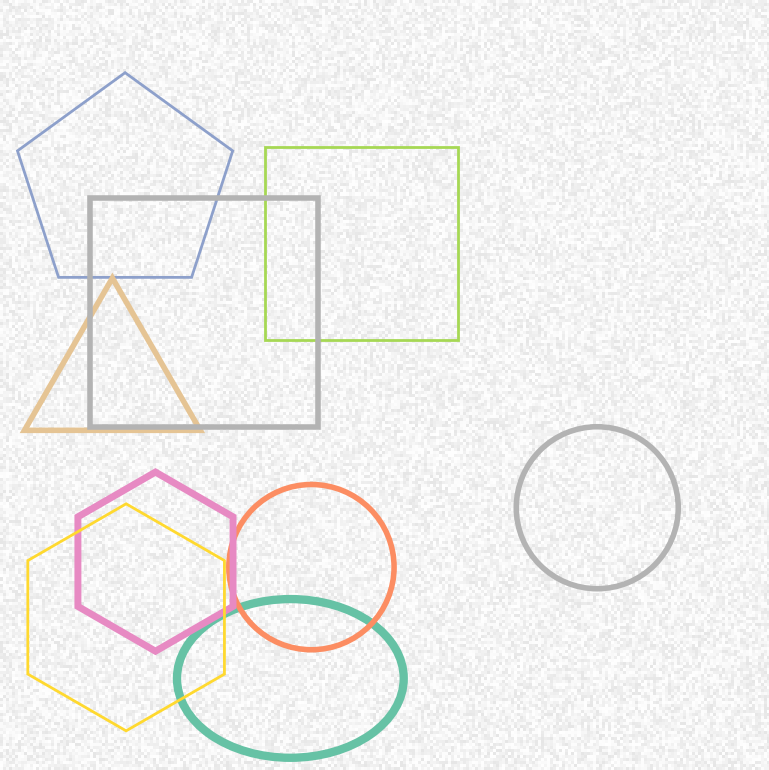[{"shape": "oval", "thickness": 3, "radius": 0.74, "center": [0.377, 0.119]}, {"shape": "circle", "thickness": 2, "radius": 0.54, "center": [0.404, 0.263]}, {"shape": "pentagon", "thickness": 1, "radius": 0.73, "center": [0.162, 0.759]}, {"shape": "hexagon", "thickness": 2.5, "radius": 0.58, "center": [0.202, 0.271]}, {"shape": "square", "thickness": 1, "radius": 0.63, "center": [0.469, 0.684]}, {"shape": "hexagon", "thickness": 1, "radius": 0.74, "center": [0.164, 0.198]}, {"shape": "triangle", "thickness": 2, "radius": 0.66, "center": [0.146, 0.507]}, {"shape": "circle", "thickness": 2, "radius": 0.53, "center": [0.776, 0.341]}, {"shape": "square", "thickness": 2, "radius": 0.74, "center": [0.265, 0.594]}]